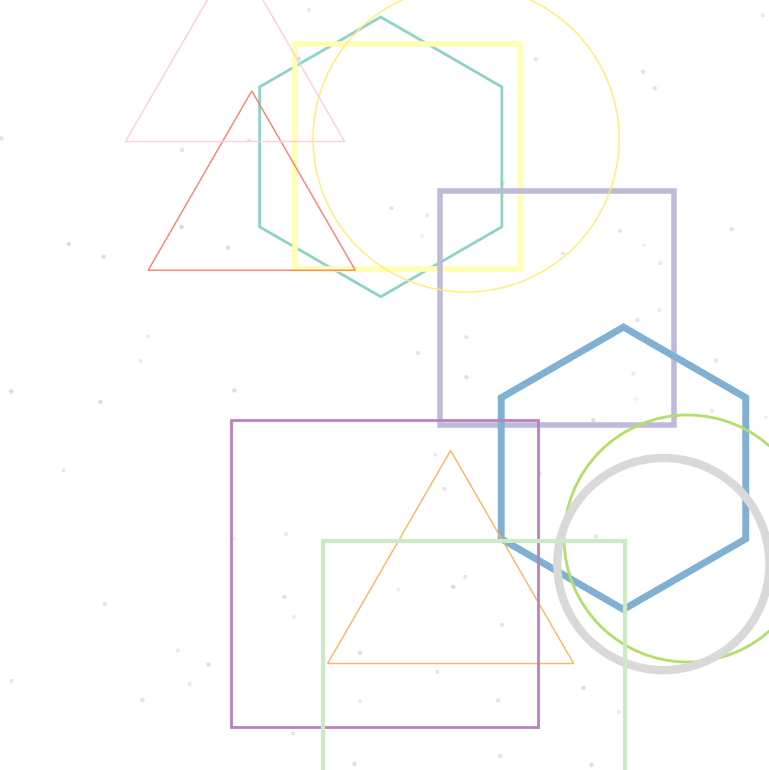[{"shape": "hexagon", "thickness": 1, "radius": 0.91, "center": [0.494, 0.796]}, {"shape": "square", "thickness": 2, "radius": 0.73, "center": [0.529, 0.797]}, {"shape": "square", "thickness": 2, "radius": 0.76, "center": [0.724, 0.6]}, {"shape": "triangle", "thickness": 0.5, "radius": 0.78, "center": [0.327, 0.727]}, {"shape": "hexagon", "thickness": 2.5, "radius": 0.92, "center": [0.81, 0.392]}, {"shape": "triangle", "thickness": 0.5, "radius": 0.92, "center": [0.585, 0.23]}, {"shape": "circle", "thickness": 1, "radius": 0.8, "center": [0.893, 0.301]}, {"shape": "triangle", "thickness": 0.5, "radius": 0.82, "center": [0.305, 0.898]}, {"shape": "circle", "thickness": 3, "radius": 0.69, "center": [0.862, 0.267]}, {"shape": "square", "thickness": 1, "radius": 1.0, "center": [0.5, 0.256]}, {"shape": "square", "thickness": 1.5, "radius": 0.98, "center": [0.615, 0.101]}, {"shape": "circle", "thickness": 0.5, "radius": 0.99, "center": [0.605, 0.82]}]